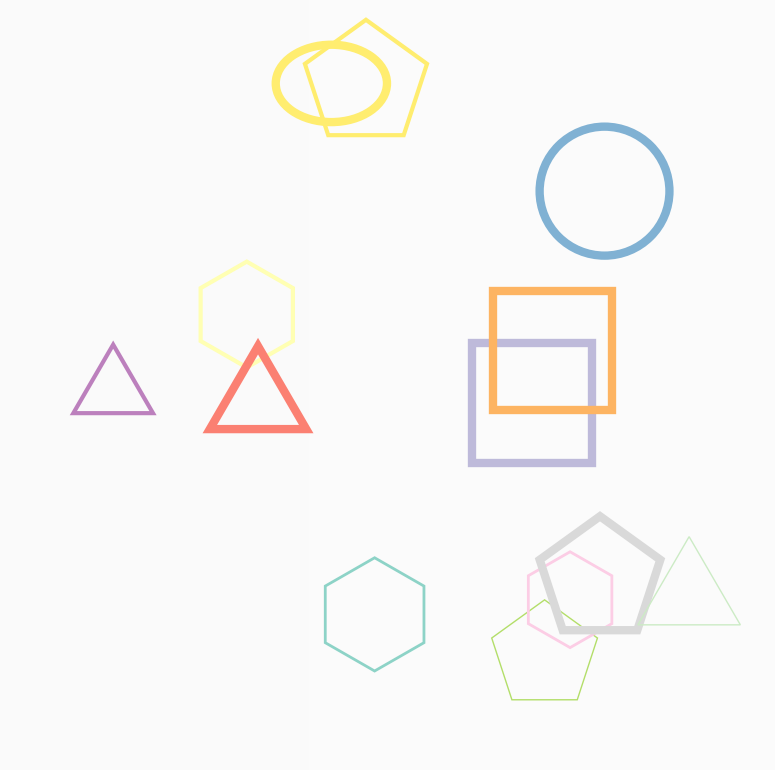[{"shape": "hexagon", "thickness": 1, "radius": 0.37, "center": [0.483, 0.202]}, {"shape": "hexagon", "thickness": 1.5, "radius": 0.34, "center": [0.318, 0.591]}, {"shape": "square", "thickness": 3, "radius": 0.39, "center": [0.687, 0.476]}, {"shape": "triangle", "thickness": 3, "radius": 0.36, "center": [0.333, 0.479]}, {"shape": "circle", "thickness": 3, "radius": 0.42, "center": [0.78, 0.752]}, {"shape": "square", "thickness": 3, "radius": 0.39, "center": [0.713, 0.545]}, {"shape": "pentagon", "thickness": 0.5, "radius": 0.36, "center": [0.703, 0.149]}, {"shape": "hexagon", "thickness": 1, "radius": 0.31, "center": [0.736, 0.221]}, {"shape": "pentagon", "thickness": 3, "radius": 0.41, "center": [0.774, 0.248]}, {"shape": "triangle", "thickness": 1.5, "radius": 0.3, "center": [0.146, 0.493]}, {"shape": "triangle", "thickness": 0.5, "radius": 0.38, "center": [0.889, 0.227]}, {"shape": "pentagon", "thickness": 1.5, "radius": 0.41, "center": [0.472, 0.891]}, {"shape": "oval", "thickness": 3, "radius": 0.36, "center": [0.428, 0.892]}]